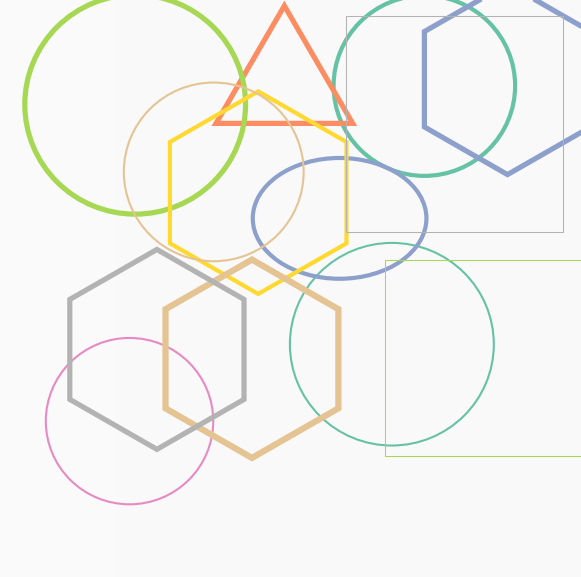[{"shape": "circle", "thickness": 1, "radius": 0.88, "center": [0.674, 0.403]}, {"shape": "circle", "thickness": 2, "radius": 0.78, "center": [0.73, 0.851]}, {"shape": "triangle", "thickness": 2.5, "radius": 0.68, "center": [0.489, 0.853]}, {"shape": "hexagon", "thickness": 2.5, "radius": 0.83, "center": [0.873, 0.862]}, {"shape": "oval", "thickness": 2, "radius": 0.75, "center": [0.584, 0.621]}, {"shape": "circle", "thickness": 1, "radius": 0.72, "center": [0.223, 0.27]}, {"shape": "square", "thickness": 0.5, "radius": 0.85, "center": [0.833, 0.379]}, {"shape": "circle", "thickness": 2.5, "radius": 0.95, "center": [0.233, 0.818]}, {"shape": "hexagon", "thickness": 2, "radius": 0.88, "center": [0.444, 0.666]}, {"shape": "hexagon", "thickness": 3, "radius": 0.86, "center": [0.433, 0.378]}, {"shape": "circle", "thickness": 1, "radius": 0.77, "center": [0.368, 0.701]}, {"shape": "square", "thickness": 0.5, "radius": 0.93, "center": [0.782, 0.784]}, {"shape": "hexagon", "thickness": 2.5, "radius": 0.87, "center": [0.27, 0.394]}]